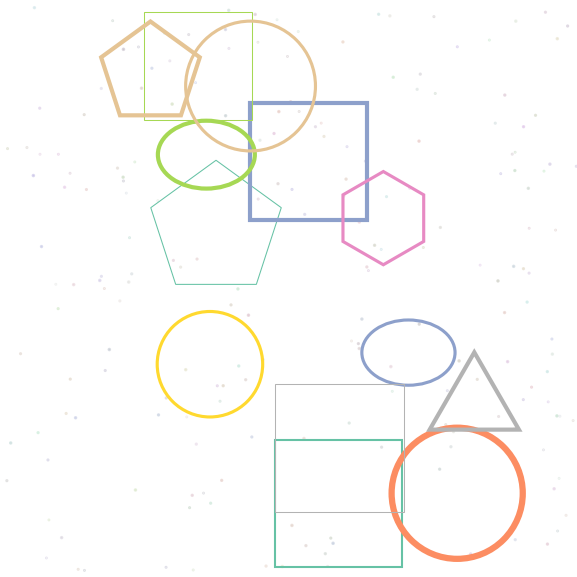[{"shape": "square", "thickness": 1, "radius": 0.55, "center": [0.586, 0.127]}, {"shape": "pentagon", "thickness": 0.5, "radius": 0.59, "center": [0.374, 0.603]}, {"shape": "circle", "thickness": 3, "radius": 0.57, "center": [0.792, 0.145]}, {"shape": "square", "thickness": 2, "radius": 0.5, "center": [0.535, 0.72]}, {"shape": "oval", "thickness": 1.5, "radius": 0.4, "center": [0.707, 0.389]}, {"shape": "hexagon", "thickness": 1.5, "radius": 0.4, "center": [0.664, 0.621]}, {"shape": "square", "thickness": 0.5, "radius": 0.47, "center": [0.343, 0.885]}, {"shape": "oval", "thickness": 2, "radius": 0.42, "center": [0.357, 0.731]}, {"shape": "circle", "thickness": 1.5, "radius": 0.46, "center": [0.364, 0.368]}, {"shape": "circle", "thickness": 1.5, "radius": 0.56, "center": [0.434, 0.85]}, {"shape": "pentagon", "thickness": 2, "radius": 0.45, "center": [0.261, 0.872]}, {"shape": "square", "thickness": 0.5, "radius": 0.56, "center": [0.588, 0.223]}, {"shape": "triangle", "thickness": 2, "radius": 0.45, "center": [0.821, 0.3]}]